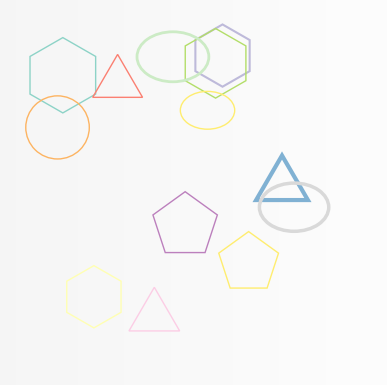[{"shape": "hexagon", "thickness": 1, "radius": 0.49, "center": [0.162, 0.805]}, {"shape": "hexagon", "thickness": 1, "radius": 0.4, "center": [0.242, 0.229]}, {"shape": "hexagon", "thickness": 1.5, "radius": 0.4, "center": [0.574, 0.856]}, {"shape": "triangle", "thickness": 1, "radius": 0.37, "center": [0.304, 0.784]}, {"shape": "triangle", "thickness": 3, "radius": 0.39, "center": [0.728, 0.519]}, {"shape": "circle", "thickness": 1, "radius": 0.41, "center": [0.148, 0.669]}, {"shape": "hexagon", "thickness": 1, "radius": 0.45, "center": [0.556, 0.836]}, {"shape": "triangle", "thickness": 1, "radius": 0.38, "center": [0.398, 0.178]}, {"shape": "oval", "thickness": 2.5, "radius": 0.45, "center": [0.759, 0.462]}, {"shape": "pentagon", "thickness": 1, "radius": 0.44, "center": [0.478, 0.415]}, {"shape": "oval", "thickness": 2, "radius": 0.46, "center": [0.446, 0.853]}, {"shape": "pentagon", "thickness": 1, "radius": 0.41, "center": [0.642, 0.317]}, {"shape": "oval", "thickness": 1, "radius": 0.35, "center": [0.536, 0.714]}]